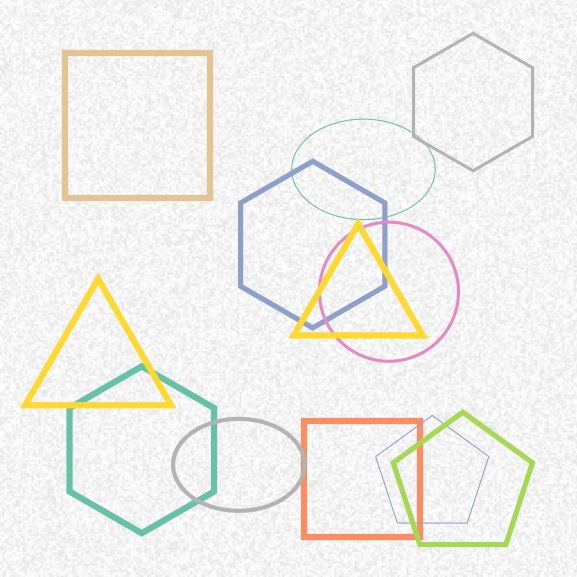[{"shape": "hexagon", "thickness": 3, "radius": 0.72, "center": [0.246, 0.22]}, {"shape": "oval", "thickness": 0.5, "radius": 0.62, "center": [0.629, 0.706]}, {"shape": "square", "thickness": 3, "radius": 0.5, "center": [0.626, 0.169]}, {"shape": "pentagon", "thickness": 0.5, "radius": 0.51, "center": [0.748, 0.177]}, {"shape": "hexagon", "thickness": 2.5, "radius": 0.72, "center": [0.542, 0.576]}, {"shape": "circle", "thickness": 1.5, "radius": 0.6, "center": [0.674, 0.494]}, {"shape": "pentagon", "thickness": 2.5, "radius": 0.63, "center": [0.801, 0.159]}, {"shape": "triangle", "thickness": 3, "radius": 0.64, "center": [0.62, 0.483]}, {"shape": "triangle", "thickness": 3, "radius": 0.73, "center": [0.17, 0.37]}, {"shape": "square", "thickness": 3, "radius": 0.63, "center": [0.238, 0.782]}, {"shape": "hexagon", "thickness": 1.5, "radius": 0.59, "center": [0.819, 0.822]}, {"shape": "oval", "thickness": 2, "radius": 0.57, "center": [0.414, 0.194]}]